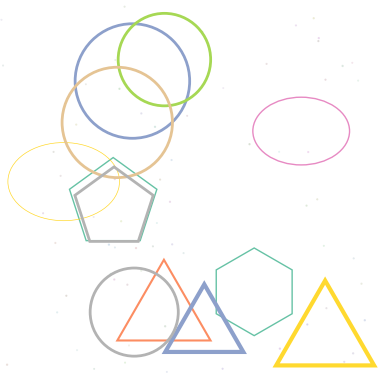[{"shape": "pentagon", "thickness": 1, "radius": 0.6, "center": [0.294, 0.471]}, {"shape": "hexagon", "thickness": 1, "radius": 0.57, "center": [0.66, 0.242]}, {"shape": "triangle", "thickness": 1.5, "radius": 0.7, "center": [0.426, 0.186]}, {"shape": "circle", "thickness": 2, "radius": 0.74, "center": [0.344, 0.79]}, {"shape": "triangle", "thickness": 3, "radius": 0.59, "center": [0.531, 0.144]}, {"shape": "oval", "thickness": 1, "radius": 0.63, "center": [0.782, 0.66]}, {"shape": "circle", "thickness": 2, "radius": 0.6, "center": [0.427, 0.845]}, {"shape": "oval", "thickness": 0.5, "radius": 0.72, "center": [0.165, 0.528]}, {"shape": "triangle", "thickness": 3, "radius": 0.73, "center": [0.844, 0.124]}, {"shape": "circle", "thickness": 2, "radius": 0.72, "center": [0.305, 0.682]}, {"shape": "circle", "thickness": 2, "radius": 0.57, "center": [0.349, 0.189]}, {"shape": "pentagon", "thickness": 2, "radius": 0.53, "center": [0.296, 0.46]}]